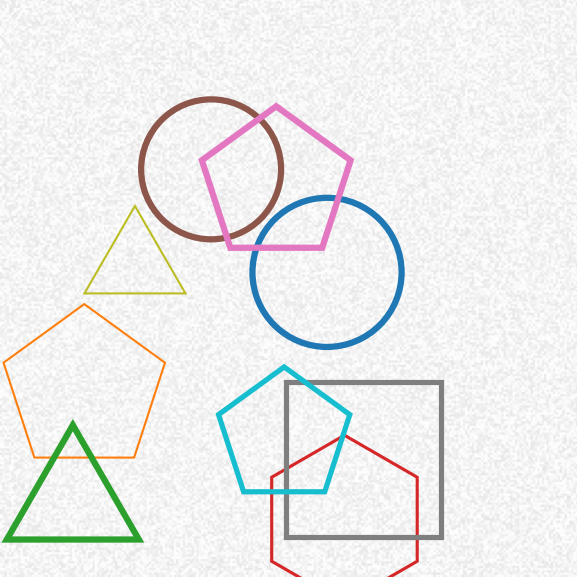[{"shape": "circle", "thickness": 3, "radius": 0.65, "center": [0.566, 0.528]}, {"shape": "pentagon", "thickness": 1, "radius": 0.73, "center": [0.146, 0.326]}, {"shape": "triangle", "thickness": 3, "radius": 0.66, "center": [0.126, 0.131]}, {"shape": "hexagon", "thickness": 1.5, "radius": 0.73, "center": [0.596, 0.1]}, {"shape": "circle", "thickness": 3, "radius": 0.61, "center": [0.366, 0.706]}, {"shape": "pentagon", "thickness": 3, "radius": 0.68, "center": [0.478, 0.68]}, {"shape": "square", "thickness": 2.5, "radius": 0.67, "center": [0.63, 0.203]}, {"shape": "triangle", "thickness": 1, "radius": 0.5, "center": [0.234, 0.542]}, {"shape": "pentagon", "thickness": 2.5, "radius": 0.6, "center": [0.492, 0.244]}]